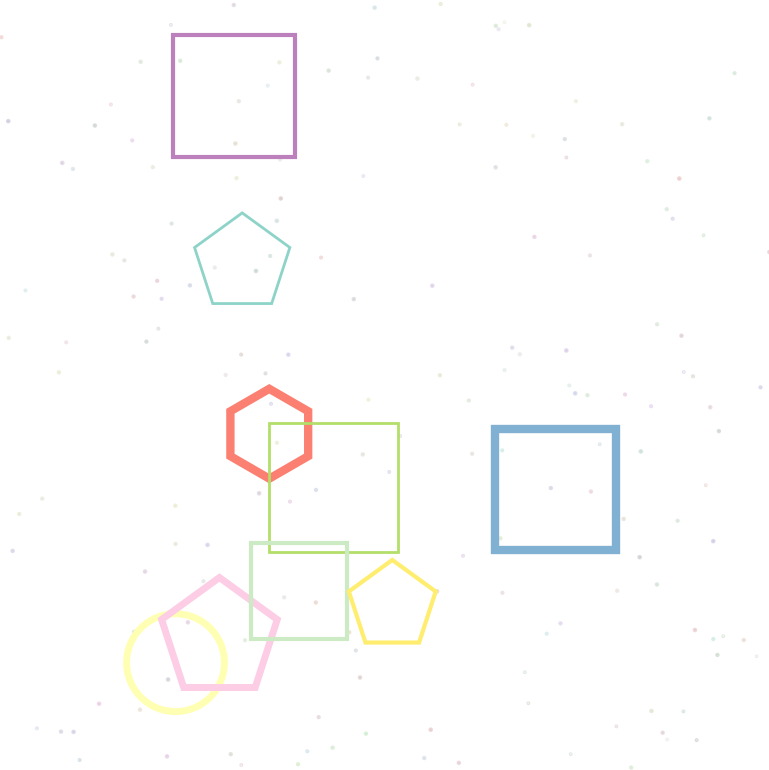[{"shape": "pentagon", "thickness": 1, "radius": 0.33, "center": [0.315, 0.658]}, {"shape": "circle", "thickness": 2.5, "radius": 0.32, "center": [0.228, 0.139]}, {"shape": "hexagon", "thickness": 3, "radius": 0.29, "center": [0.35, 0.437]}, {"shape": "square", "thickness": 3, "radius": 0.39, "center": [0.721, 0.364]}, {"shape": "square", "thickness": 1, "radius": 0.42, "center": [0.434, 0.367]}, {"shape": "pentagon", "thickness": 2.5, "radius": 0.39, "center": [0.285, 0.171]}, {"shape": "square", "thickness": 1.5, "radius": 0.4, "center": [0.304, 0.875]}, {"shape": "square", "thickness": 1.5, "radius": 0.31, "center": [0.388, 0.233]}, {"shape": "pentagon", "thickness": 1.5, "radius": 0.3, "center": [0.509, 0.214]}]